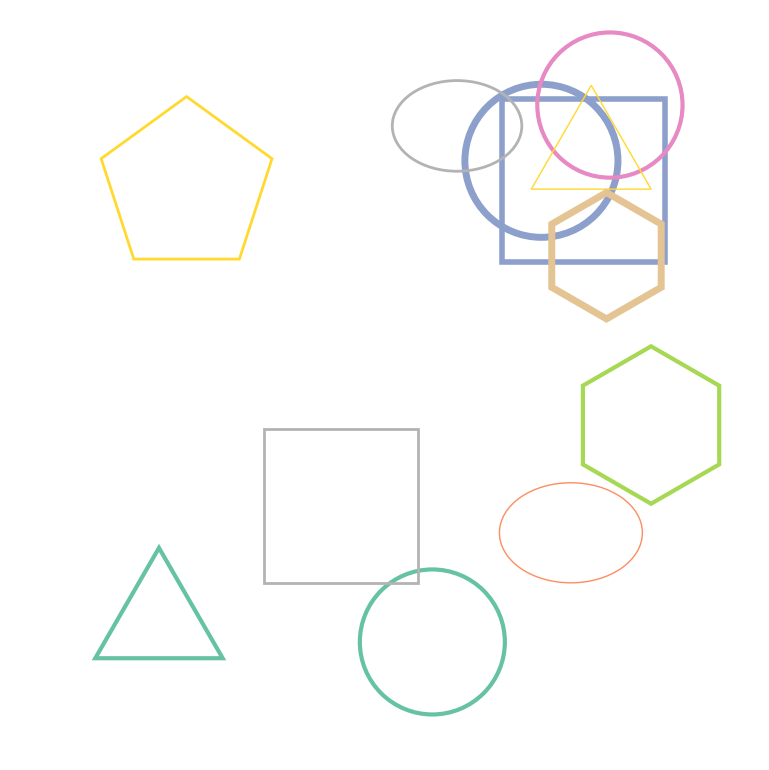[{"shape": "triangle", "thickness": 1.5, "radius": 0.48, "center": [0.206, 0.193]}, {"shape": "circle", "thickness": 1.5, "radius": 0.47, "center": [0.561, 0.166]}, {"shape": "oval", "thickness": 0.5, "radius": 0.46, "center": [0.741, 0.308]}, {"shape": "square", "thickness": 2, "radius": 0.53, "center": [0.758, 0.766]}, {"shape": "circle", "thickness": 2.5, "radius": 0.5, "center": [0.703, 0.791]}, {"shape": "circle", "thickness": 1.5, "radius": 0.47, "center": [0.792, 0.864]}, {"shape": "hexagon", "thickness": 1.5, "radius": 0.51, "center": [0.846, 0.448]}, {"shape": "triangle", "thickness": 0.5, "radius": 0.45, "center": [0.768, 0.799]}, {"shape": "pentagon", "thickness": 1, "radius": 0.58, "center": [0.242, 0.758]}, {"shape": "hexagon", "thickness": 2.5, "radius": 0.41, "center": [0.788, 0.668]}, {"shape": "oval", "thickness": 1, "radius": 0.42, "center": [0.594, 0.836]}, {"shape": "square", "thickness": 1, "radius": 0.5, "center": [0.442, 0.343]}]